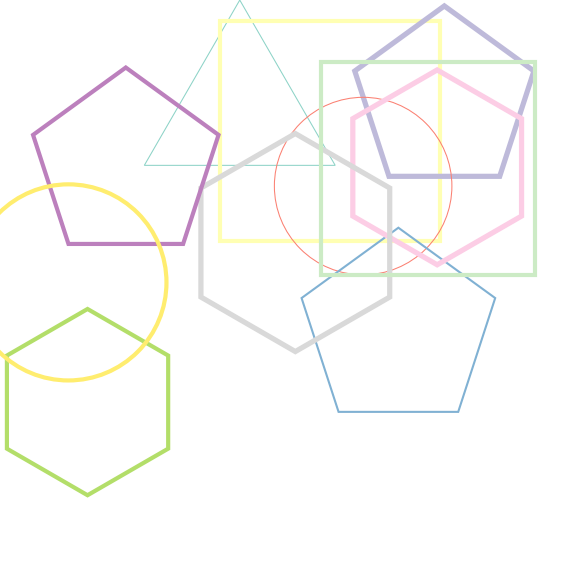[{"shape": "triangle", "thickness": 0.5, "radius": 0.95, "center": [0.415, 0.808]}, {"shape": "square", "thickness": 2, "radius": 0.95, "center": [0.571, 0.772]}, {"shape": "pentagon", "thickness": 2.5, "radius": 0.82, "center": [0.769, 0.826]}, {"shape": "circle", "thickness": 0.5, "radius": 0.77, "center": [0.629, 0.677]}, {"shape": "pentagon", "thickness": 1, "radius": 0.88, "center": [0.69, 0.429]}, {"shape": "hexagon", "thickness": 2, "radius": 0.81, "center": [0.152, 0.303]}, {"shape": "hexagon", "thickness": 2.5, "radius": 0.84, "center": [0.757, 0.709]}, {"shape": "hexagon", "thickness": 2.5, "radius": 0.94, "center": [0.511, 0.579]}, {"shape": "pentagon", "thickness": 2, "radius": 0.84, "center": [0.218, 0.713]}, {"shape": "square", "thickness": 2, "radius": 0.92, "center": [0.741, 0.708]}, {"shape": "circle", "thickness": 2, "radius": 0.85, "center": [0.118, 0.51]}]